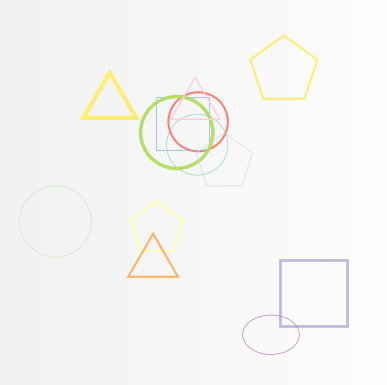[{"shape": "circle", "thickness": 0.5, "radius": 0.4, "center": [0.509, 0.624]}, {"shape": "pentagon", "thickness": 1.5, "radius": 0.36, "center": [0.404, 0.406]}, {"shape": "square", "thickness": 2, "radius": 0.43, "center": [0.81, 0.239]}, {"shape": "circle", "thickness": 1.5, "radius": 0.38, "center": [0.511, 0.684]}, {"shape": "square", "thickness": 0.5, "radius": 0.34, "center": [0.471, 0.68]}, {"shape": "triangle", "thickness": 1.5, "radius": 0.37, "center": [0.395, 0.318]}, {"shape": "circle", "thickness": 2.5, "radius": 0.47, "center": [0.456, 0.656]}, {"shape": "triangle", "thickness": 1, "radius": 0.37, "center": [0.504, 0.727]}, {"shape": "pentagon", "thickness": 0.5, "radius": 0.38, "center": [0.579, 0.579]}, {"shape": "oval", "thickness": 0.5, "radius": 0.37, "center": [0.699, 0.13]}, {"shape": "circle", "thickness": 0.5, "radius": 0.46, "center": [0.143, 0.425]}, {"shape": "triangle", "thickness": 3, "radius": 0.39, "center": [0.283, 0.733]}, {"shape": "pentagon", "thickness": 1.5, "radius": 0.45, "center": [0.733, 0.817]}]